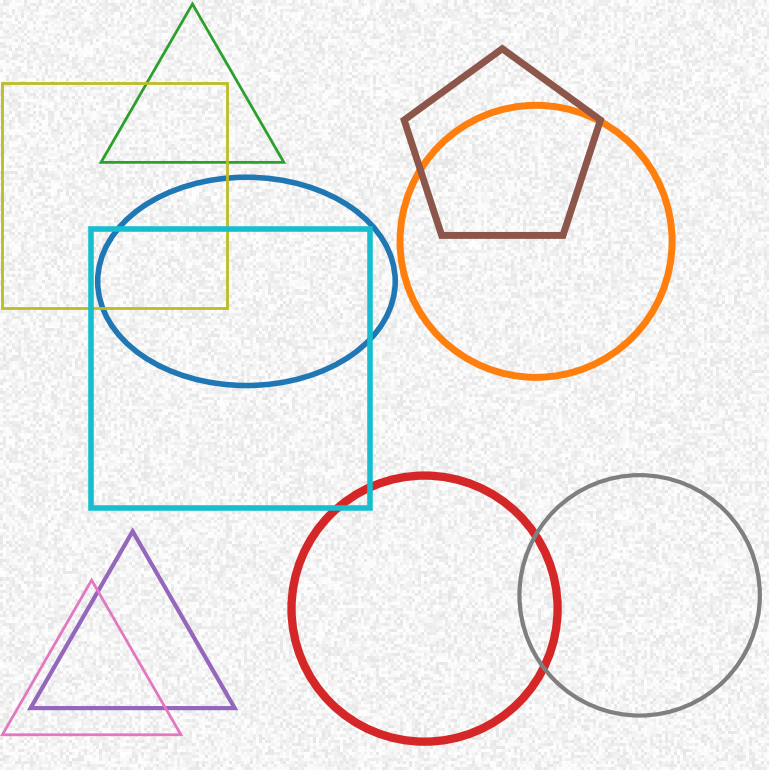[{"shape": "oval", "thickness": 2, "radius": 0.97, "center": [0.32, 0.635]}, {"shape": "circle", "thickness": 2.5, "radius": 0.88, "center": [0.696, 0.687]}, {"shape": "triangle", "thickness": 1, "radius": 0.69, "center": [0.25, 0.858]}, {"shape": "circle", "thickness": 3, "radius": 0.86, "center": [0.551, 0.21]}, {"shape": "triangle", "thickness": 1.5, "radius": 0.77, "center": [0.172, 0.157]}, {"shape": "pentagon", "thickness": 2.5, "radius": 0.67, "center": [0.652, 0.803]}, {"shape": "triangle", "thickness": 1, "radius": 0.67, "center": [0.119, 0.113]}, {"shape": "circle", "thickness": 1.5, "radius": 0.78, "center": [0.831, 0.227]}, {"shape": "square", "thickness": 1, "radius": 0.73, "center": [0.148, 0.746]}, {"shape": "square", "thickness": 2, "radius": 0.91, "center": [0.3, 0.521]}]